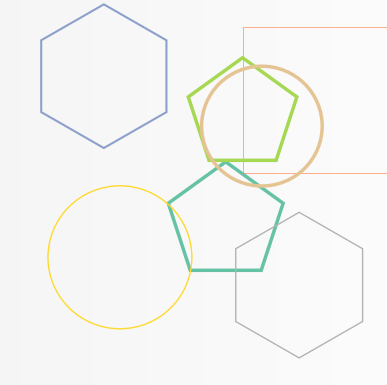[{"shape": "pentagon", "thickness": 2.5, "radius": 0.78, "center": [0.583, 0.424]}, {"shape": "square", "thickness": 0.5, "radius": 0.95, "center": [0.817, 0.741]}, {"shape": "hexagon", "thickness": 1.5, "radius": 0.93, "center": [0.268, 0.802]}, {"shape": "pentagon", "thickness": 2.5, "radius": 0.74, "center": [0.626, 0.703]}, {"shape": "circle", "thickness": 1, "radius": 0.93, "center": [0.309, 0.332]}, {"shape": "circle", "thickness": 2.5, "radius": 0.78, "center": [0.676, 0.672]}, {"shape": "hexagon", "thickness": 1, "radius": 0.95, "center": [0.772, 0.259]}]